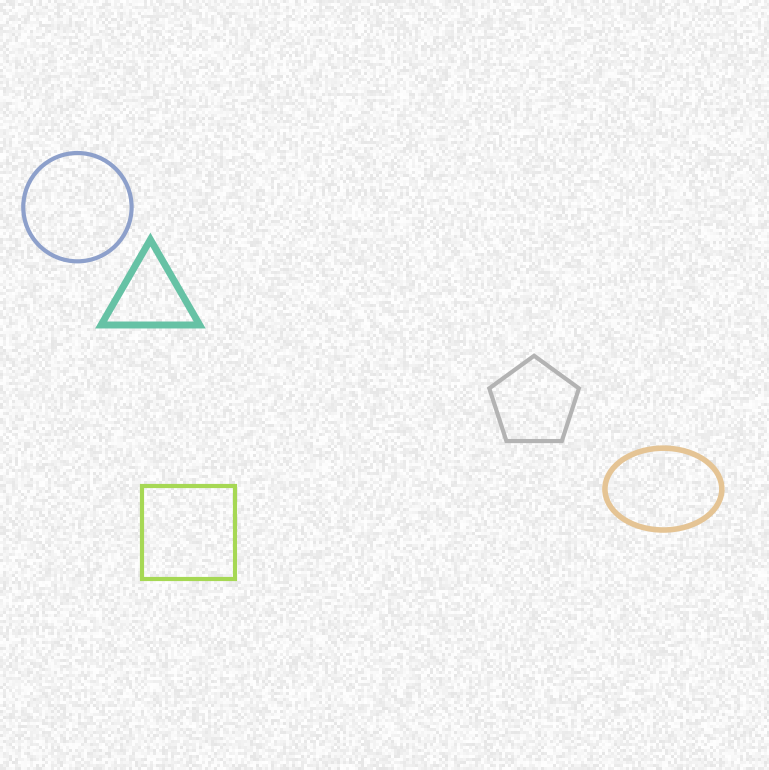[{"shape": "triangle", "thickness": 2.5, "radius": 0.37, "center": [0.195, 0.615]}, {"shape": "circle", "thickness": 1.5, "radius": 0.35, "center": [0.101, 0.731]}, {"shape": "square", "thickness": 1.5, "radius": 0.3, "center": [0.245, 0.308]}, {"shape": "oval", "thickness": 2, "radius": 0.38, "center": [0.862, 0.365]}, {"shape": "pentagon", "thickness": 1.5, "radius": 0.31, "center": [0.694, 0.477]}]